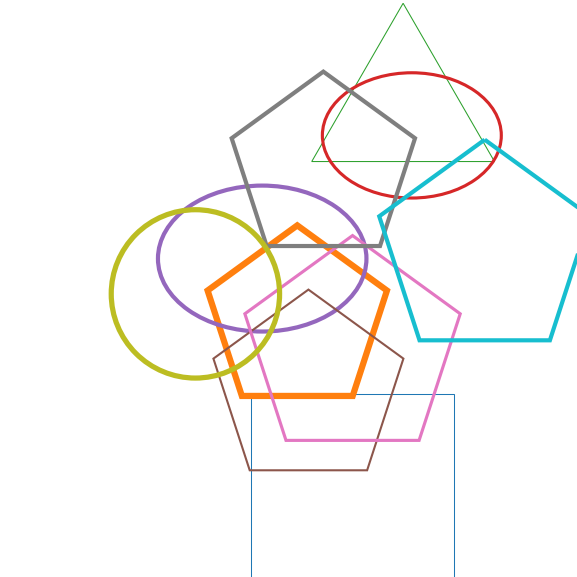[{"shape": "square", "thickness": 0.5, "radius": 0.88, "center": [0.61, 0.14]}, {"shape": "pentagon", "thickness": 3, "radius": 0.82, "center": [0.515, 0.446]}, {"shape": "triangle", "thickness": 0.5, "radius": 0.91, "center": [0.698, 0.811]}, {"shape": "oval", "thickness": 1.5, "radius": 0.77, "center": [0.713, 0.765]}, {"shape": "oval", "thickness": 2, "radius": 0.9, "center": [0.454, 0.551]}, {"shape": "pentagon", "thickness": 1, "radius": 0.86, "center": [0.534, 0.325]}, {"shape": "pentagon", "thickness": 1.5, "radius": 0.98, "center": [0.61, 0.395]}, {"shape": "pentagon", "thickness": 2, "radius": 0.83, "center": [0.56, 0.708]}, {"shape": "circle", "thickness": 2.5, "radius": 0.73, "center": [0.338, 0.49]}, {"shape": "pentagon", "thickness": 2, "radius": 0.96, "center": [0.839, 0.565]}]